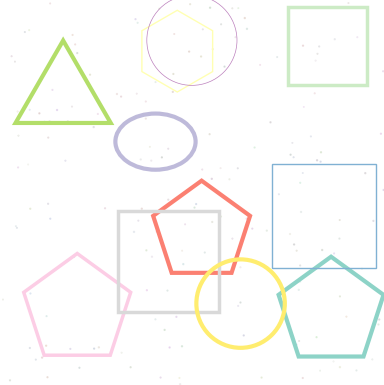[{"shape": "pentagon", "thickness": 3, "radius": 0.72, "center": [0.86, 0.19]}, {"shape": "hexagon", "thickness": 1, "radius": 0.53, "center": [0.46, 0.867]}, {"shape": "oval", "thickness": 3, "radius": 0.52, "center": [0.404, 0.632]}, {"shape": "pentagon", "thickness": 3, "radius": 0.66, "center": [0.524, 0.398]}, {"shape": "square", "thickness": 1, "radius": 0.68, "center": [0.841, 0.439]}, {"shape": "triangle", "thickness": 3, "radius": 0.71, "center": [0.164, 0.752]}, {"shape": "pentagon", "thickness": 2.5, "radius": 0.73, "center": [0.201, 0.195]}, {"shape": "square", "thickness": 2.5, "radius": 0.66, "center": [0.438, 0.322]}, {"shape": "circle", "thickness": 0.5, "radius": 0.59, "center": [0.498, 0.895]}, {"shape": "square", "thickness": 2.5, "radius": 0.51, "center": [0.85, 0.88]}, {"shape": "circle", "thickness": 3, "radius": 0.57, "center": [0.625, 0.211]}]